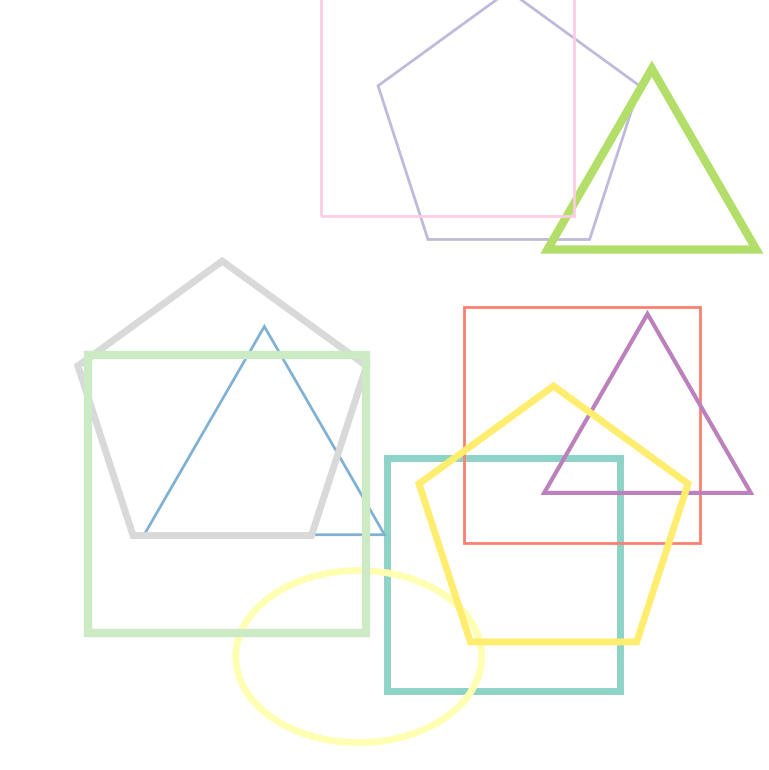[{"shape": "square", "thickness": 2.5, "radius": 0.76, "center": [0.654, 0.254]}, {"shape": "oval", "thickness": 2.5, "radius": 0.8, "center": [0.466, 0.147]}, {"shape": "pentagon", "thickness": 1, "radius": 0.89, "center": [0.661, 0.833]}, {"shape": "square", "thickness": 1, "radius": 0.77, "center": [0.756, 0.448]}, {"shape": "triangle", "thickness": 1, "radius": 0.9, "center": [0.343, 0.396]}, {"shape": "triangle", "thickness": 3, "radius": 0.78, "center": [0.847, 0.754]}, {"shape": "square", "thickness": 1, "radius": 0.82, "center": [0.582, 0.884]}, {"shape": "pentagon", "thickness": 2.5, "radius": 0.99, "center": [0.289, 0.464]}, {"shape": "triangle", "thickness": 1.5, "radius": 0.77, "center": [0.841, 0.437]}, {"shape": "square", "thickness": 3, "radius": 0.9, "center": [0.294, 0.358]}, {"shape": "pentagon", "thickness": 2.5, "radius": 0.92, "center": [0.719, 0.315]}]